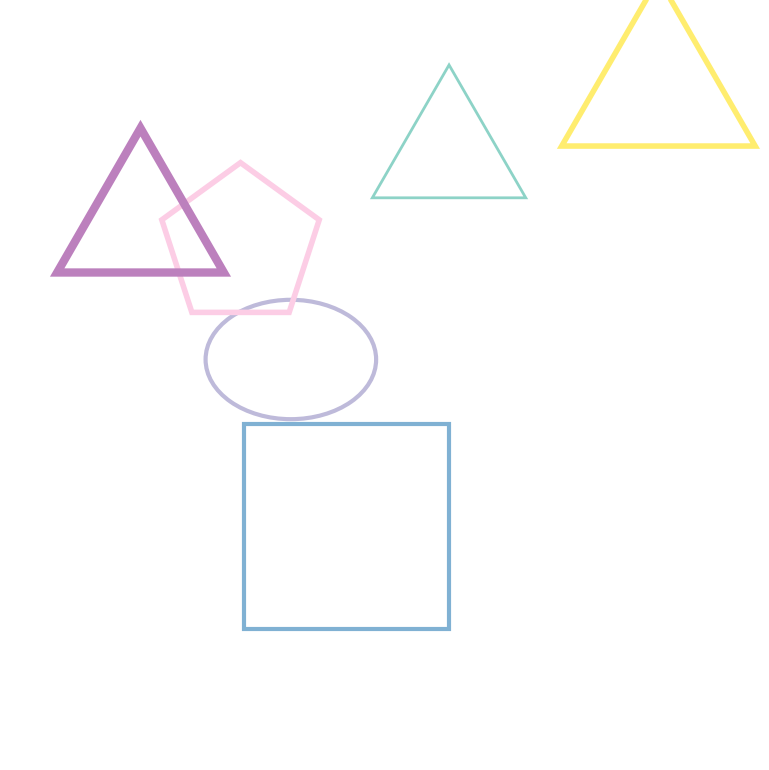[{"shape": "triangle", "thickness": 1, "radius": 0.58, "center": [0.583, 0.801]}, {"shape": "oval", "thickness": 1.5, "radius": 0.55, "center": [0.378, 0.533]}, {"shape": "square", "thickness": 1.5, "radius": 0.67, "center": [0.45, 0.316]}, {"shape": "pentagon", "thickness": 2, "radius": 0.54, "center": [0.312, 0.681]}, {"shape": "triangle", "thickness": 3, "radius": 0.62, "center": [0.182, 0.709]}, {"shape": "triangle", "thickness": 2, "radius": 0.73, "center": [0.855, 0.883]}]